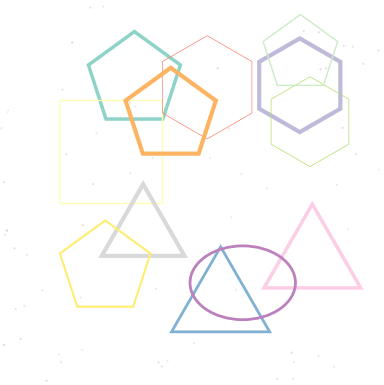[{"shape": "pentagon", "thickness": 2.5, "radius": 0.63, "center": [0.349, 0.792]}, {"shape": "square", "thickness": 1, "radius": 0.67, "center": [0.287, 0.606]}, {"shape": "hexagon", "thickness": 3, "radius": 0.61, "center": [0.779, 0.779]}, {"shape": "hexagon", "thickness": 0.5, "radius": 0.67, "center": [0.538, 0.773]}, {"shape": "triangle", "thickness": 2, "radius": 0.74, "center": [0.573, 0.212]}, {"shape": "pentagon", "thickness": 3, "radius": 0.62, "center": [0.443, 0.701]}, {"shape": "hexagon", "thickness": 0.5, "radius": 0.58, "center": [0.805, 0.684]}, {"shape": "triangle", "thickness": 2.5, "radius": 0.73, "center": [0.811, 0.325]}, {"shape": "triangle", "thickness": 3, "radius": 0.62, "center": [0.372, 0.397]}, {"shape": "oval", "thickness": 2, "radius": 0.68, "center": [0.63, 0.266]}, {"shape": "pentagon", "thickness": 1, "radius": 0.51, "center": [0.78, 0.861]}, {"shape": "pentagon", "thickness": 1.5, "radius": 0.62, "center": [0.273, 0.304]}]